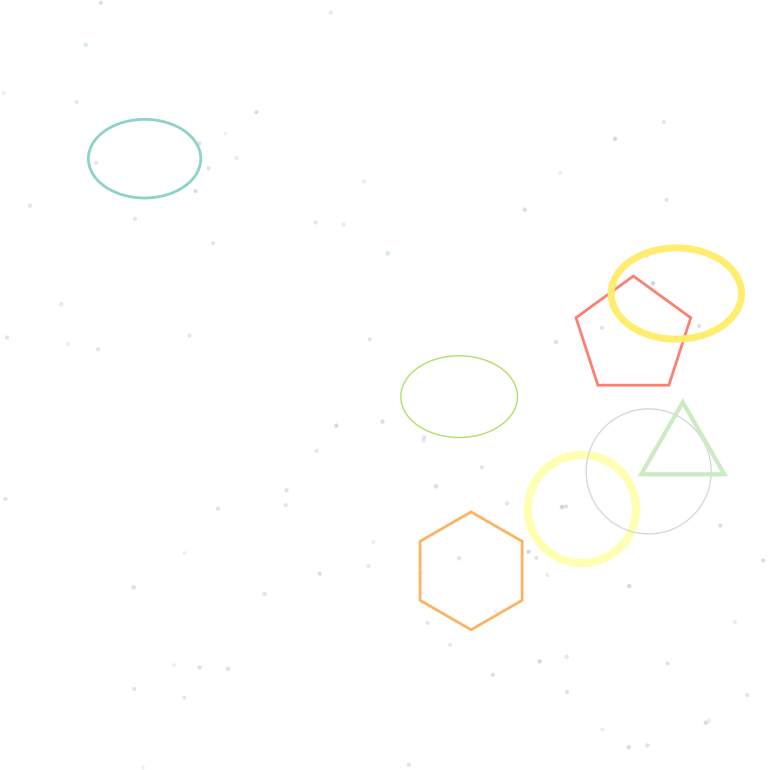[{"shape": "oval", "thickness": 1, "radius": 0.36, "center": [0.188, 0.794]}, {"shape": "circle", "thickness": 3, "radius": 0.35, "center": [0.756, 0.339]}, {"shape": "pentagon", "thickness": 1, "radius": 0.39, "center": [0.823, 0.563]}, {"shape": "hexagon", "thickness": 1, "radius": 0.38, "center": [0.612, 0.259]}, {"shape": "oval", "thickness": 0.5, "radius": 0.38, "center": [0.596, 0.485]}, {"shape": "circle", "thickness": 0.5, "radius": 0.41, "center": [0.842, 0.388]}, {"shape": "triangle", "thickness": 1.5, "radius": 0.31, "center": [0.887, 0.415]}, {"shape": "oval", "thickness": 2.5, "radius": 0.42, "center": [0.878, 0.619]}]